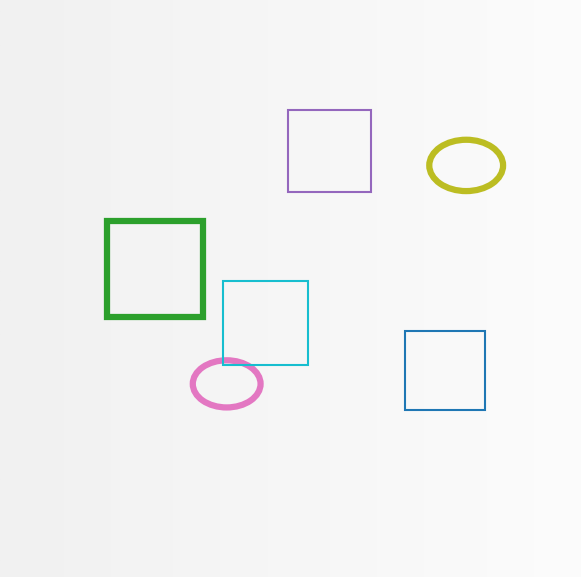[{"shape": "square", "thickness": 1, "radius": 0.34, "center": [0.766, 0.357]}, {"shape": "square", "thickness": 3, "radius": 0.41, "center": [0.266, 0.533]}, {"shape": "square", "thickness": 1, "radius": 0.36, "center": [0.567, 0.738]}, {"shape": "oval", "thickness": 3, "radius": 0.29, "center": [0.39, 0.334]}, {"shape": "oval", "thickness": 3, "radius": 0.32, "center": [0.802, 0.713]}, {"shape": "square", "thickness": 1, "radius": 0.37, "center": [0.457, 0.44]}]